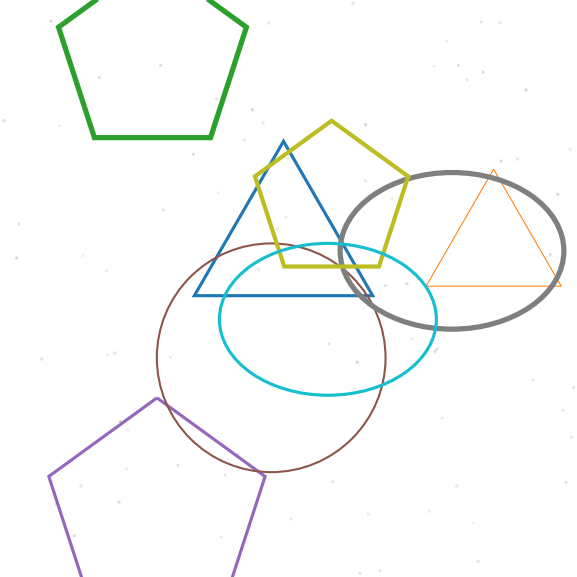[{"shape": "triangle", "thickness": 1.5, "radius": 0.89, "center": [0.491, 0.576]}, {"shape": "triangle", "thickness": 0.5, "radius": 0.68, "center": [0.855, 0.571]}, {"shape": "pentagon", "thickness": 2.5, "radius": 0.86, "center": [0.264, 0.899]}, {"shape": "pentagon", "thickness": 1.5, "radius": 0.98, "center": [0.272, 0.113]}, {"shape": "circle", "thickness": 1, "radius": 0.99, "center": [0.47, 0.38]}, {"shape": "oval", "thickness": 2.5, "radius": 0.97, "center": [0.783, 0.565]}, {"shape": "pentagon", "thickness": 2, "radius": 0.7, "center": [0.574, 0.65]}, {"shape": "oval", "thickness": 1.5, "radius": 0.94, "center": [0.568, 0.446]}]